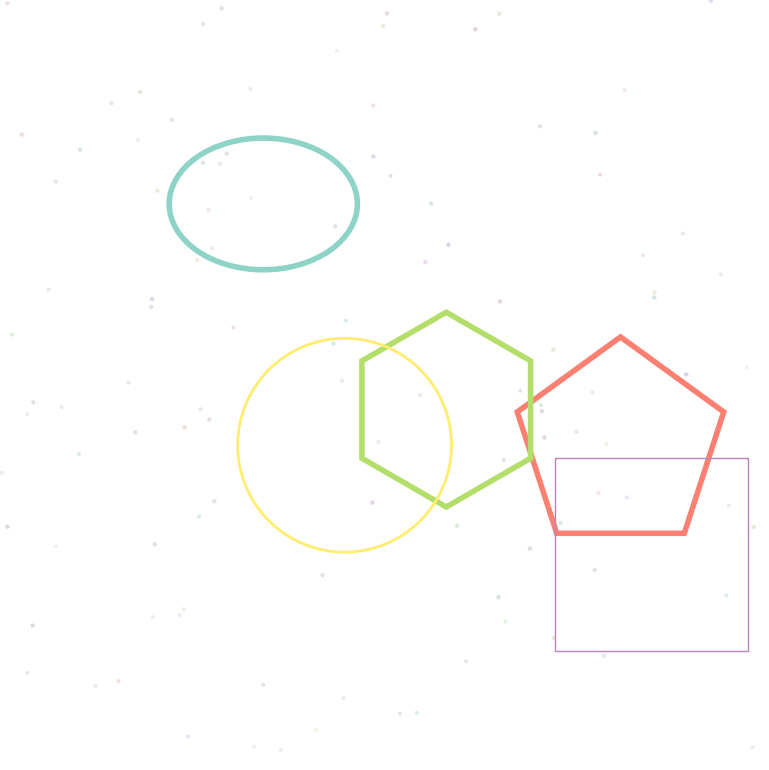[{"shape": "oval", "thickness": 2, "radius": 0.61, "center": [0.342, 0.735]}, {"shape": "pentagon", "thickness": 2, "radius": 0.7, "center": [0.806, 0.421]}, {"shape": "hexagon", "thickness": 2, "radius": 0.63, "center": [0.58, 0.468]}, {"shape": "square", "thickness": 0.5, "radius": 0.63, "center": [0.846, 0.28]}, {"shape": "circle", "thickness": 1, "radius": 0.69, "center": [0.448, 0.422]}]